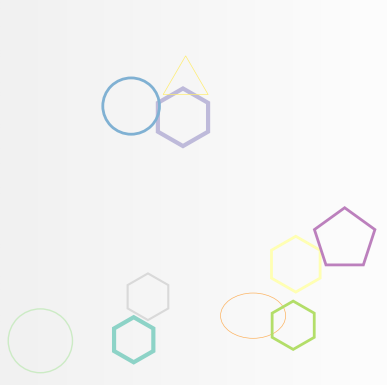[{"shape": "hexagon", "thickness": 3, "radius": 0.29, "center": [0.345, 0.118]}, {"shape": "hexagon", "thickness": 2, "radius": 0.36, "center": [0.763, 0.314]}, {"shape": "hexagon", "thickness": 3, "radius": 0.37, "center": [0.472, 0.695]}, {"shape": "circle", "thickness": 2, "radius": 0.37, "center": [0.338, 0.724]}, {"shape": "oval", "thickness": 0.5, "radius": 0.42, "center": [0.653, 0.18]}, {"shape": "hexagon", "thickness": 2, "radius": 0.31, "center": [0.757, 0.155]}, {"shape": "hexagon", "thickness": 1.5, "radius": 0.3, "center": [0.382, 0.229]}, {"shape": "pentagon", "thickness": 2, "radius": 0.41, "center": [0.889, 0.378]}, {"shape": "circle", "thickness": 1, "radius": 0.41, "center": [0.104, 0.115]}, {"shape": "triangle", "thickness": 0.5, "radius": 0.34, "center": [0.479, 0.788]}]